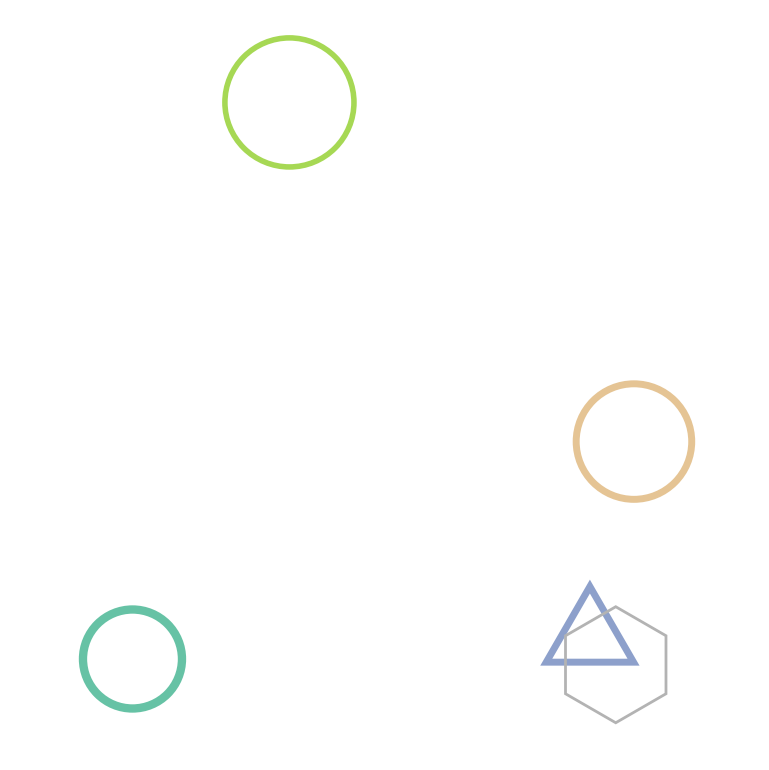[{"shape": "circle", "thickness": 3, "radius": 0.32, "center": [0.172, 0.144]}, {"shape": "triangle", "thickness": 2.5, "radius": 0.33, "center": [0.766, 0.173]}, {"shape": "circle", "thickness": 2, "radius": 0.42, "center": [0.376, 0.867]}, {"shape": "circle", "thickness": 2.5, "radius": 0.38, "center": [0.823, 0.427]}, {"shape": "hexagon", "thickness": 1, "radius": 0.38, "center": [0.8, 0.137]}]